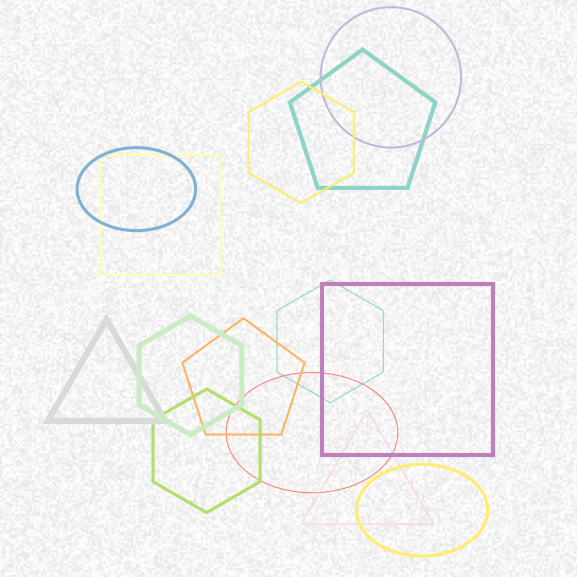[{"shape": "hexagon", "thickness": 0.5, "radius": 0.53, "center": [0.572, 0.408]}, {"shape": "pentagon", "thickness": 2, "radius": 0.66, "center": [0.628, 0.781]}, {"shape": "square", "thickness": 1, "radius": 0.52, "center": [0.277, 0.627]}, {"shape": "circle", "thickness": 1, "radius": 0.61, "center": [0.677, 0.865]}, {"shape": "oval", "thickness": 0.5, "radius": 0.74, "center": [0.54, 0.25]}, {"shape": "oval", "thickness": 1.5, "radius": 0.51, "center": [0.236, 0.672]}, {"shape": "pentagon", "thickness": 1, "radius": 0.56, "center": [0.422, 0.337]}, {"shape": "hexagon", "thickness": 1.5, "radius": 0.54, "center": [0.358, 0.219]}, {"shape": "triangle", "thickness": 0.5, "radius": 0.66, "center": [0.636, 0.158]}, {"shape": "triangle", "thickness": 3, "radius": 0.59, "center": [0.184, 0.329]}, {"shape": "square", "thickness": 2, "radius": 0.74, "center": [0.705, 0.36]}, {"shape": "hexagon", "thickness": 2.5, "radius": 0.51, "center": [0.33, 0.349]}, {"shape": "oval", "thickness": 1.5, "radius": 0.57, "center": [0.731, 0.116]}, {"shape": "hexagon", "thickness": 1, "radius": 0.53, "center": [0.522, 0.752]}]